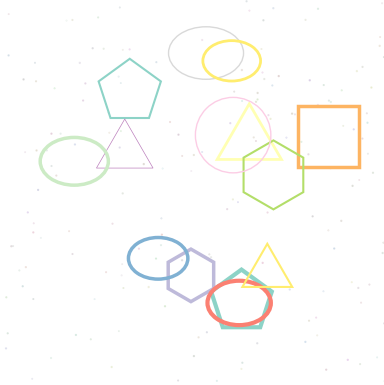[{"shape": "pentagon", "thickness": 3, "radius": 0.41, "center": [0.627, 0.217]}, {"shape": "pentagon", "thickness": 1.5, "radius": 0.43, "center": [0.337, 0.762]}, {"shape": "triangle", "thickness": 2, "radius": 0.48, "center": [0.648, 0.634]}, {"shape": "hexagon", "thickness": 2.5, "radius": 0.34, "center": [0.496, 0.285]}, {"shape": "oval", "thickness": 3, "radius": 0.41, "center": [0.621, 0.213]}, {"shape": "oval", "thickness": 2.5, "radius": 0.39, "center": [0.411, 0.329]}, {"shape": "square", "thickness": 2.5, "radius": 0.4, "center": [0.853, 0.646]}, {"shape": "hexagon", "thickness": 1.5, "radius": 0.45, "center": [0.71, 0.546]}, {"shape": "circle", "thickness": 1, "radius": 0.49, "center": [0.606, 0.649]}, {"shape": "oval", "thickness": 1, "radius": 0.49, "center": [0.535, 0.862]}, {"shape": "triangle", "thickness": 0.5, "radius": 0.42, "center": [0.324, 0.606]}, {"shape": "oval", "thickness": 2.5, "radius": 0.44, "center": [0.193, 0.581]}, {"shape": "triangle", "thickness": 1.5, "radius": 0.37, "center": [0.694, 0.292]}, {"shape": "oval", "thickness": 2, "radius": 0.37, "center": [0.602, 0.842]}]